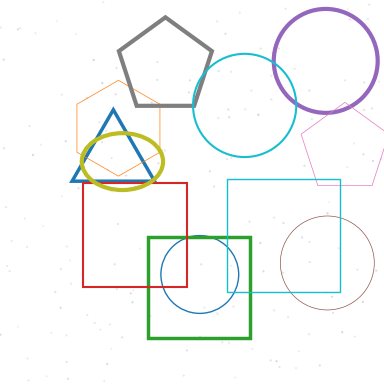[{"shape": "circle", "thickness": 1, "radius": 0.51, "center": [0.519, 0.287]}, {"shape": "triangle", "thickness": 2.5, "radius": 0.62, "center": [0.294, 0.591]}, {"shape": "hexagon", "thickness": 0.5, "radius": 0.62, "center": [0.308, 0.667]}, {"shape": "square", "thickness": 2.5, "radius": 0.66, "center": [0.517, 0.253]}, {"shape": "square", "thickness": 1.5, "radius": 0.67, "center": [0.351, 0.389]}, {"shape": "circle", "thickness": 3, "radius": 0.67, "center": [0.846, 0.842]}, {"shape": "circle", "thickness": 0.5, "radius": 0.61, "center": [0.85, 0.317]}, {"shape": "pentagon", "thickness": 0.5, "radius": 0.6, "center": [0.896, 0.615]}, {"shape": "pentagon", "thickness": 3, "radius": 0.64, "center": [0.43, 0.828]}, {"shape": "oval", "thickness": 3, "radius": 0.53, "center": [0.318, 0.58]}, {"shape": "square", "thickness": 1, "radius": 0.73, "center": [0.736, 0.387]}, {"shape": "circle", "thickness": 1.5, "radius": 0.67, "center": [0.636, 0.726]}]